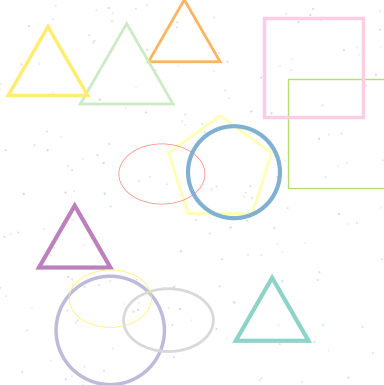[{"shape": "triangle", "thickness": 3, "radius": 0.55, "center": [0.707, 0.169]}, {"shape": "pentagon", "thickness": 2, "radius": 0.7, "center": [0.572, 0.559]}, {"shape": "circle", "thickness": 2.5, "radius": 0.7, "center": [0.286, 0.142]}, {"shape": "oval", "thickness": 0.5, "radius": 0.56, "center": [0.42, 0.548]}, {"shape": "circle", "thickness": 3, "radius": 0.6, "center": [0.608, 0.553]}, {"shape": "triangle", "thickness": 2, "radius": 0.54, "center": [0.479, 0.893]}, {"shape": "square", "thickness": 1, "radius": 0.71, "center": [0.89, 0.653]}, {"shape": "square", "thickness": 2.5, "radius": 0.64, "center": [0.815, 0.824]}, {"shape": "oval", "thickness": 2, "radius": 0.58, "center": [0.438, 0.168]}, {"shape": "triangle", "thickness": 3, "radius": 0.54, "center": [0.194, 0.359]}, {"shape": "triangle", "thickness": 2, "radius": 0.7, "center": [0.329, 0.799]}, {"shape": "oval", "thickness": 0.5, "radius": 0.53, "center": [0.287, 0.224]}, {"shape": "triangle", "thickness": 2.5, "radius": 0.6, "center": [0.125, 0.812]}]